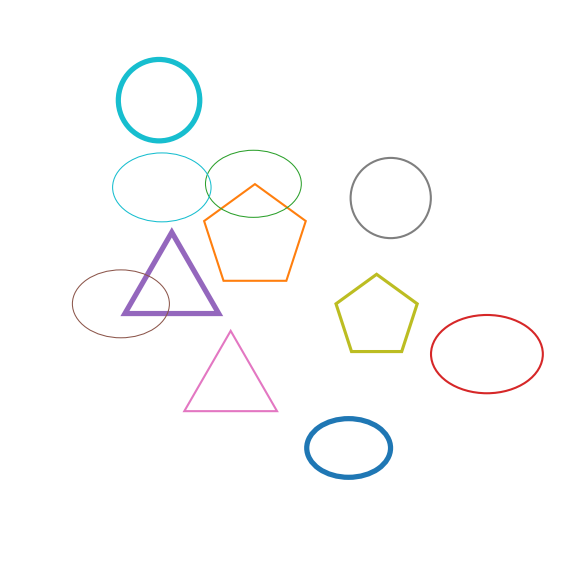[{"shape": "oval", "thickness": 2.5, "radius": 0.36, "center": [0.604, 0.223]}, {"shape": "pentagon", "thickness": 1, "radius": 0.46, "center": [0.441, 0.588]}, {"shape": "oval", "thickness": 0.5, "radius": 0.41, "center": [0.439, 0.681]}, {"shape": "oval", "thickness": 1, "radius": 0.48, "center": [0.843, 0.386]}, {"shape": "triangle", "thickness": 2.5, "radius": 0.47, "center": [0.298, 0.503]}, {"shape": "oval", "thickness": 0.5, "radius": 0.42, "center": [0.209, 0.473]}, {"shape": "triangle", "thickness": 1, "radius": 0.46, "center": [0.399, 0.334]}, {"shape": "circle", "thickness": 1, "radius": 0.35, "center": [0.677, 0.656]}, {"shape": "pentagon", "thickness": 1.5, "radius": 0.37, "center": [0.652, 0.45]}, {"shape": "circle", "thickness": 2.5, "radius": 0.35, "center": [0.275, 0.826]}, {"shape": "oval", "thickness": 0.5, "radius": 0.43, "center": [0.28, 0.675]}]